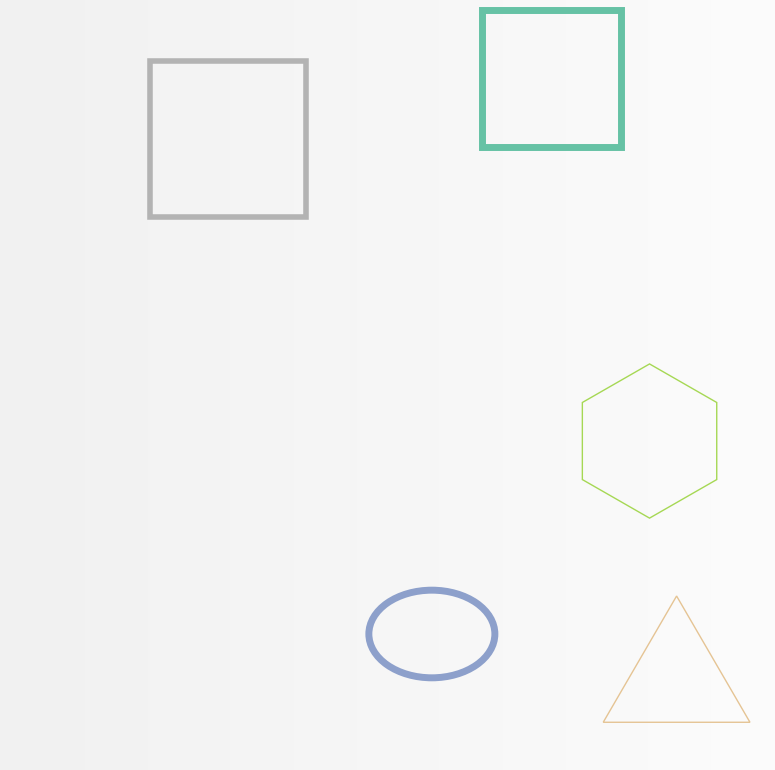[{"shape": "square", "thickness": 2.5, "radius": 0.45, "center": [0.712, 0.898]}, {"shape": "oval", "thickness": 2.5, "radius": 0.41, "center": [0.557, 0.177]}, {"shape": "hexagon", "thickness": 0.5, "radius": 0.5, "center": [0.838, 0.427]}, {"shape": "triangle", "thickness": 0.5, "radius": 0.55, "center": [0.873, 0.117]}, {"shape": "square", "thickness": 2, "radius": 0.51, "center": [0.294, 0.819]}]